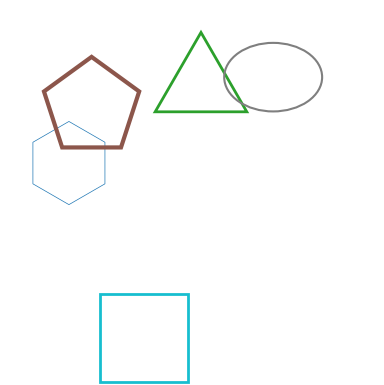[{"shape": "hexagon", "thickness": 0.5, "radius": 0.54, "center": [0.179, 0.577]}, {"shape": "triangle", "thickness": 2, "radius": 0.69, "center": [0.522, 0.778]}, {"shape": "pentagon", "thickness": 3, "radius": 0.65, "center": [0.238, 0.722]}, {"shape": "oval", "thickness": 1.5, "radius": 0.64, "center": [0.71, 0.8]}, {"shape": "square", "thickness": 2, "radius": 0.57, "center": [0.375, 0.122]}]